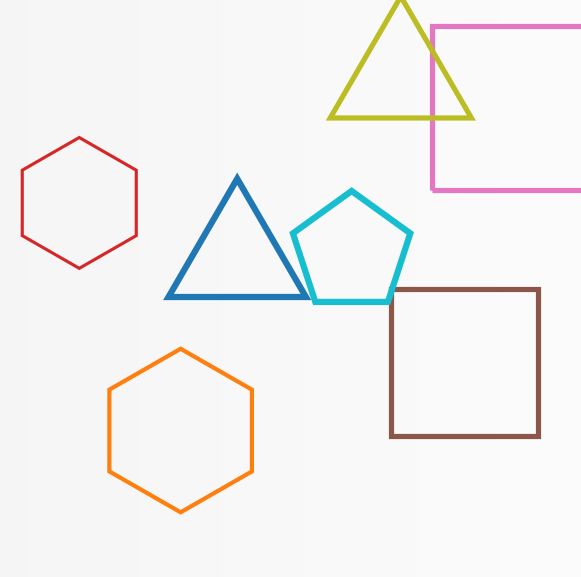[{"shape": "triangle", "thickness": 3, "radius": 0.68, "center": [0.408, 0.553]}, {"shape": "hexagon", "thickness": 2, "radius": 0.71, "center": [0.311, 0.254]}, {"shape": "hexagon", "thickness": 1.5, "radius": 0.57, "center": [0.136, 0.648]}, {"shape": "square", "thickness": 2.5, "radius": 0.63, "center": [0.799, 0.371]}, {"shape": "square", "thickness": 2.5, "radius": 0.71, "center": [0.885, 0.812]}, {"shape": "triangle", "thickness": 2.5, "radius": 0.7, "center": [0.69, 0.865]}, {"shape": "pentagon", "thickness": 3, "radius": 0.53, "center": [0.605, 0.562]}]